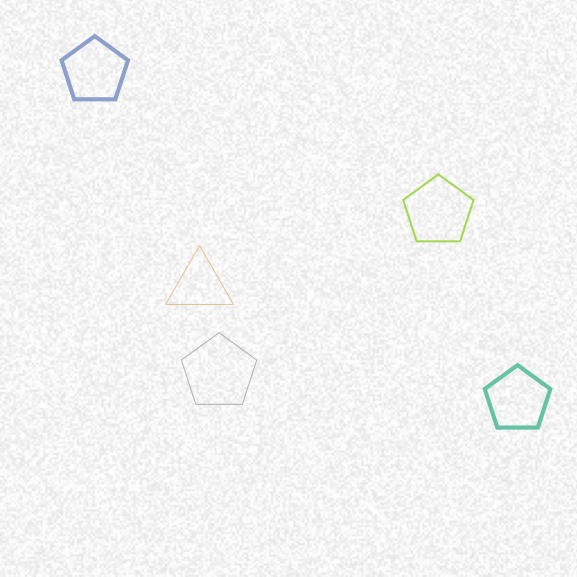[{"shape": "pentagon", "thickness": 2, "radius": 0.3, "center": [0.896, 0.307]}, {"shape": "pentagon", "thickness": 2, "radius": 0.3, "center": [0.164, 0.876]}, {"shape": "pentagon", "thickness": 1, "radius": 0.32, "center": [0.759, 0.633]}, {"shape": "triangle", "thickness": 0.5, "radius": 0.34, "center": [0.346, 0.506]}, {"shape": "pentagon", "thickness": 0.5, "radius": 0.34, "center": [0.379, 0.354]}]